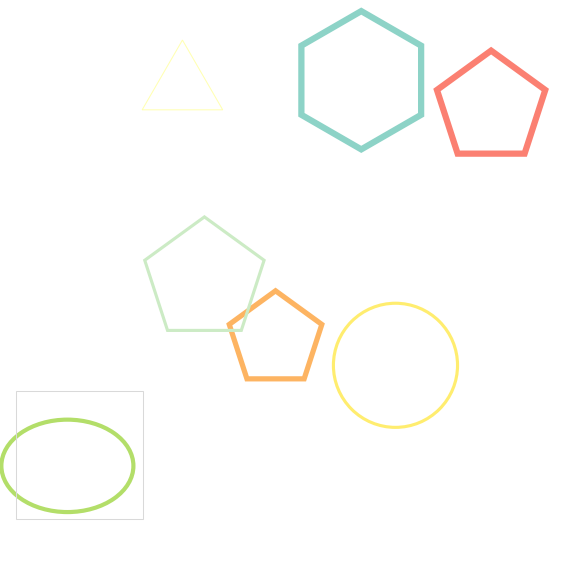[{"shape": "hexagon", "thickness": 3, "radius": 0.6, "center": [0.626, 0.86]}, {"shape": "triangle", "thickness": 0.5, "radius": 0.4, "center": [0.316, 0.849]}, {"shape": "pentagon", "thickness": 3, "radius": 0.49, "center": [0.85, 0.813]}, {"shape": "pentagon", "thickness": 2.5, "radius": 0.42, "center": [0.477, 0.411]}, {"shape": "oval", "thickness": 2, "radius": 0.57, "center": [0.117, 0.192]}, {"shape": "square", "thickness": 0.5, "radius": 0.55, "center": [0.138, 0.211]}, {"shape": "pentagon", "thickness": 1.5, "radius": 0.54, "center": [0.354, 0.515]}, {"shape": "circle", "thickness": 1.5, "radius": 0.54, "center": [0.685, 0.367]}]